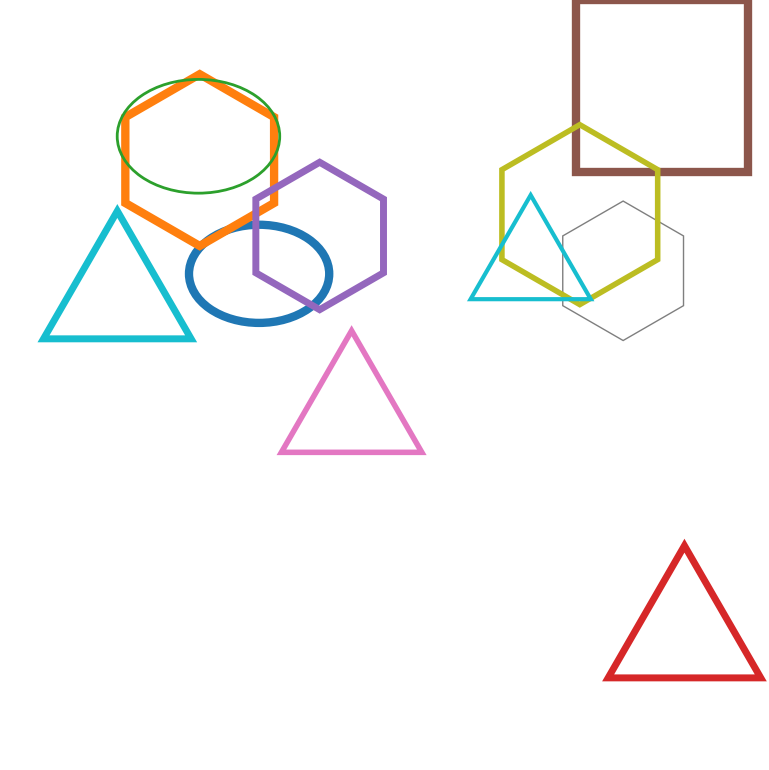[{"shape": "oval", "thickness": 3, "radius": 0.46, "center": [0.337, 0.644]}, {"shape": "hexagon", "thickness": 3, "radius": 0.56, "center": [0.259, 0.792]}, {"shape": "oval", "thickness": 1, "radius": 0.53, "center": [0.258, 0.823]}, {"shape": "triangle", "thickness": 2.5, "radius": 0.57, "center": [0.889, 0.177]}, {"shape": "hexagon", "thickness": 2.5, "radius": 0.48, "center": [0.415, 0.694]}, {"shape": "square", "thickness": 3, "radius": 0.56, "center": [0.86, 0.888]}, {"shape": "triangle", "thickness": 2, "radius": 0.53, "center": [0.457, 0.465]}, {"shape": "hexagon", "thickness": 0.5, "radius": 0.45, "center": [0.809, 0.648]}, {"shape": "hexagon", "thickness": 2, "radius": 0.58, "center": [0.753, 0.721]}, {"shape": "triangle", "thickness": 1.5, "radius": 0.45, "center": [0.689, 0.657]}, {"shape": "triangle", "thickness": 2.5, "radius": 0.55, "center": [0.152, 0.615]}]